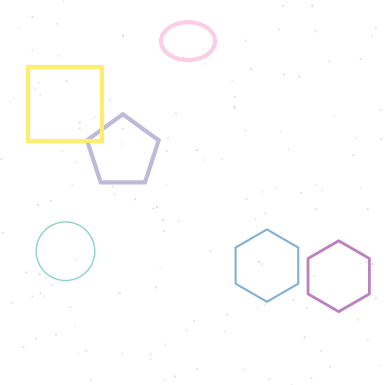[{"shape": "circle", "thickness": 1, "radius": 0.38, "center": [0.17, 0.347]}, {"shape": "pentagon", "thickness": 3, "radius": 0.49, "center": [0.319, 0.605]}, {"shape": "hexagon", "thickness": 1.5, "radius": 0.47, "center": [0.693, 0.31]}, {"shape": "oval", "thickness": 3, "radius": 0.35, "center": [0.488, 0.893]}, {"shape": "hexagon", "thickness": 2, "radius": 0.46, "center": [0.88, 0.283]}, {"shape": "square", "thickness": 3, "radius": 0.48, "center": [0.169, 0.73]}]